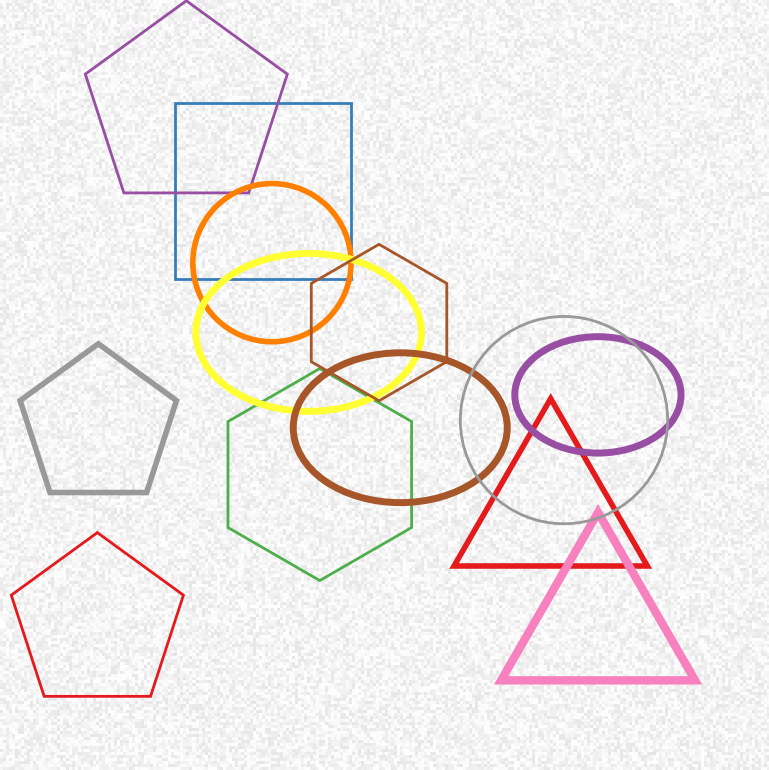[{"shape": "triangle", "thickness": 2, "radius": 0.72, "center": [0.715, 0.337]}, {"shape": "pentagon", "thickness": 1, "radius": 0.59, "center": [0.126, 0.191]}, {"shape": "square", "thickness": 1, "radius": 0.57, "center": [0.341, 0.752]}, {"shape": "hexagon", "thickness": 1, "radius": 0.69, "center": [0.415, 0.384]}, {"shape": "pentagon", "thickness": 1, "radius": 0.69, "center": [0.242, 0.861]}, {"shape": "oval", "thickness": 2.5, "radius": 0.54, "center": [0.777, 0.487]}, {"shape": "circle", "thickness": 2, "radius": 0.51, "center": [0.353, 0.659]}, {"shape": "oval", "thickness": 2.5, "radius": 0.73, "center": [0.401, 0.568]}, {"shape": "oval", "thickness": 2.5, "radius": 0.69, "center": [0.52, 0.445]}, {"shape": "hexagon", "thickness": 1, "radius": 0.51, "center": [0.492, 0.581]}, {"shape": "triangle", "thickness": 3, "radius": 0.73, "center": [0.777, 0.189]}, {"shape": "pentagon", "thickness": 2, "radius": 0.53, "center": [0.128, 0.447]}, {"shape": "circle", "thickness": 1, "radius": 0.67, "center": [0.732, 0.454]}]